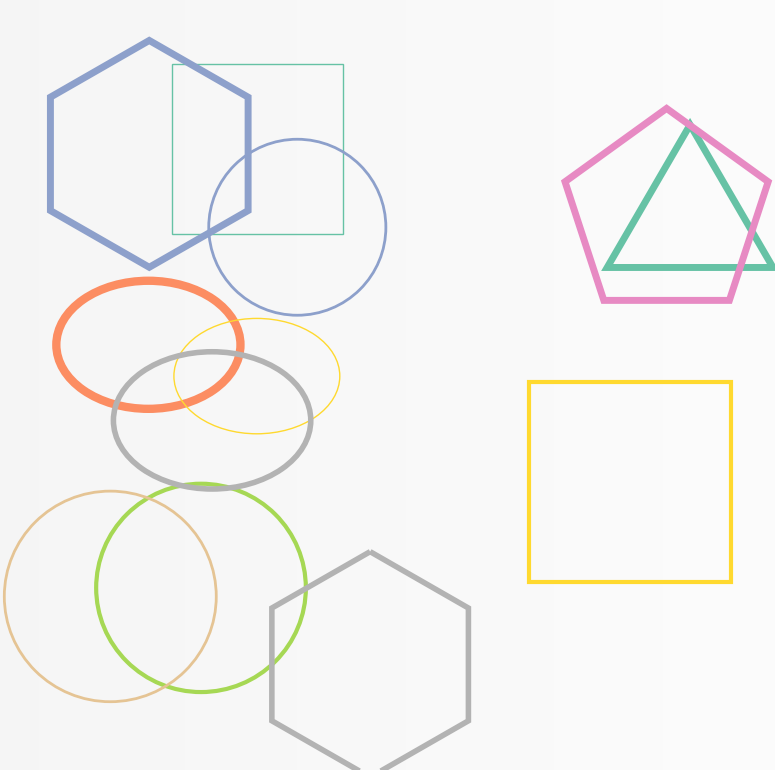[{"shape": "triangle", "thickness": 2.5, "radius": 0.62, "center": [0.89, 0.714]}, {"shape": "square", "thickness": 0.5, "radius": 0.55, "center": [0.332, 0.807]}, {"shape": "oval", "thickness": 3, "radius": 0.59, "center": [0.191, 0.552]}, {"shape": "circle", "thickness": 1, "radius": 0.57, "center": [0.384, 0.705]}, {"shape": "hexagon", "thickness": 2.5, "radius": 0.74, "center": [0.193, 0.8]}, {"shape": "pentagon", "thickness": 2.5, "radius": 0.69, "center": [0.86, 0.721]}, {"shape": "circle", "thickness": 1.5, "radius": 0.68, "center": [0.259, 0.236]}, {"shape": "square", "thickness": 1.5, "radius": 0.65, "center": [0.812, 0.374]}, {"shape": "oval", "thickness": 0.5, "radius": 0.54, "center": [0.331, 0.512]}, {"shape": "circle", "thickness": 1, "radius": 0.68, "center": [0.142, 0.225]}, {"shape": "oval", "thickness": 2, "radius": 0.64, "center": [0.274, 0.454]}, {"shape": "hexagon", "thickness": 2, "radius": 0.73, "center": [0.478, 0.137]}]